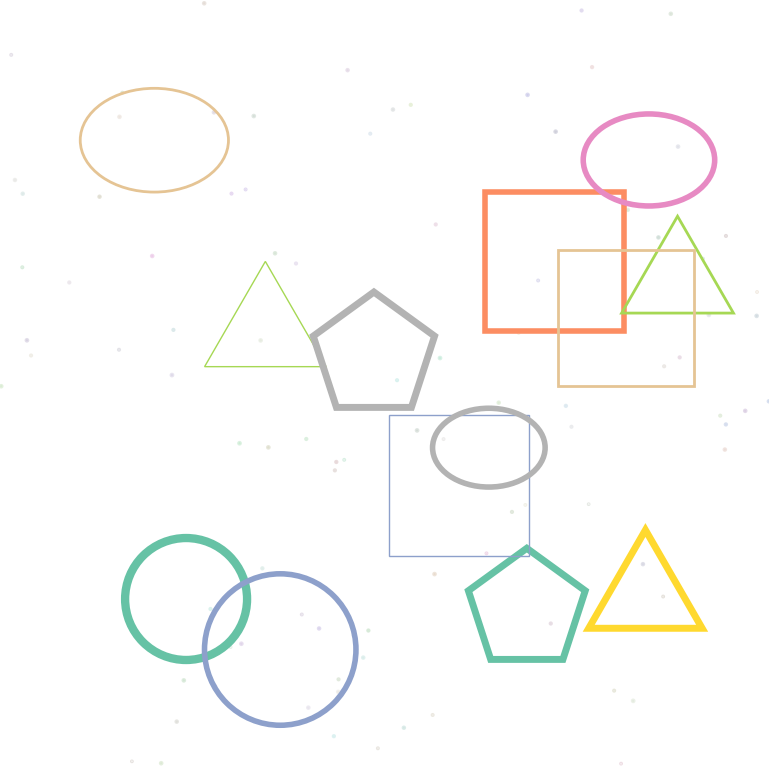[{"shape": "pentagon", "thickness": 2.5, "radius": 0.4, "center": [0.684, 0.208]}, {"shape": "circle", "thickness": 3, "radius": 0.4, "center": [0.242, 0.222]}, {"shape": "square", "thickness": 2, "radius": 0.45, "center": [0.72, 0.66]}, {"shape": "circle", "thickness": 2, "radius": 0.49, "center": [0.364, 0.156]}, {"shape": "square", "thickness": 0.5, "radius": 0.46, "center": [0.596, 0.37]}, {"shape": "oval", "thickness": 2, "radius": 0.43, "center": [0.843, 0.792]}, {"shape": "triangle", "thickness": 1, "radius": 0.42, "center": [0.88, 0.635]}, {"shape": "triangle", "thickness": 0.5, "radius": 0.46, "center": [0.345, 0.569]}, {"shape": "triangle", "thickness": 2.5, "radius": 0.43, "center": [0.838, 0.227]}, {"shape": "oval", "thickness": 1, "radius": 0.48, "center": [0.2, 0.818]}, {"shape": "square", "thickness": 1, "radius": 0.44, "center": [0.813, 0.587]}, {"shape": "oval", "thickness": 2, "radius": 0.37, "center": [0.635, 0.419]}, {"shape": "pentagon", "thickness": 2.5, "radius": 0.41, "center": [0.486, 0.538]}]